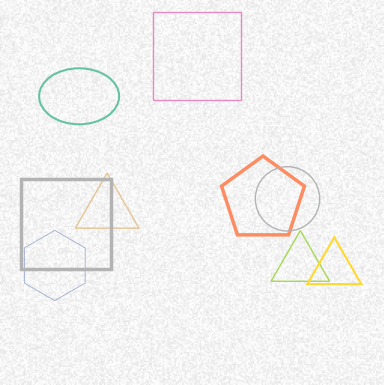[{"shape": "oval", "thickness": 1.5, "radius": 0.52, "center": [0.206, 0.75]}, {"shape": "pentagon", "thickness": 2.5, "radius": 0.57, "center": [0.683, 0.482]}, {"shape": "hexagon", "thickness": 0.5, "radius": 0.46, "center": [0.142, 0.31]}, {"shape": "square", "thickness": 1, "radius": 0.57, "center": [0.512, 0.855]}, {"shape": "triangle", "thickness": 1, "radius": 0.44, "center": [0.78, 0.313]}, {"shape": "triangle", "thickness": 1.5, "radius": 0.4, "center": [0.868, 0.303]}, {"shape": "triangle", "thickness": 1, "radius": 0.48, "center": [0.278, 0.455]}, {"shape": "square", "thickness": 2.5, "radius": 0.58, "center": [0.171, 0.418]}, {"shape": "circle", "thickness": 1, "radius": 0.42, "center": [0.747, 0.484]}]